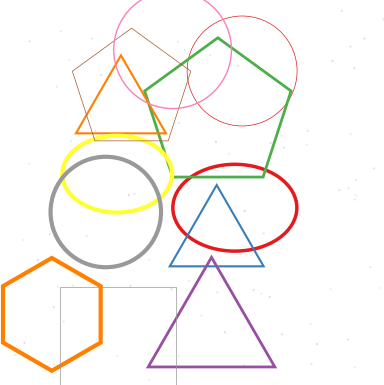[{"shape": "circle", "thickness": 0.5, "radius": 0.71, "center": [0.629, 0.816]}, {"shape": "oval", "thickness": 2.5, "radius": 0.81, "center": [0.61, 0.46]}, {"shape": "triangle", "thickness": 1.5, "radius": 0.7, "center": [0.563, 0.379]}, {"shape": "pentagon", "thickness": 2, "radius": 1.0, "center": [0.566, 0.702]}, {"shape": "triangle", "thickness": 2, "radius": 0.95, "center": [0.549, 0.142]}, {"shape": "hexagon", "thickness": 3, "radius": 0.73, "center": [0.135, 0.183]}, {"shape": "triangle", "thickness": 1.5, "radius": 0.67, "center": [0.314, 0.721]}, {"shape": "oval", "thickness": 3, "radius": 0.71, "center": [0.304, 0.548]}, {"shape": "pentagon", "thickness": 0.5, "radius": 0.81, "center": [0.342, 0.765]}, {"shape": "circle", "thickness": 1, "radius": 0.76, "center": [0.448, 0.871]}, {"shape": "circle", "thickness": 3, "radius": 0.72, "center": [0.275, 0.449]}, {"shape": "square", "thickness": 0.5, "radius": 0.76, "center": [0.306, 0.104]}]